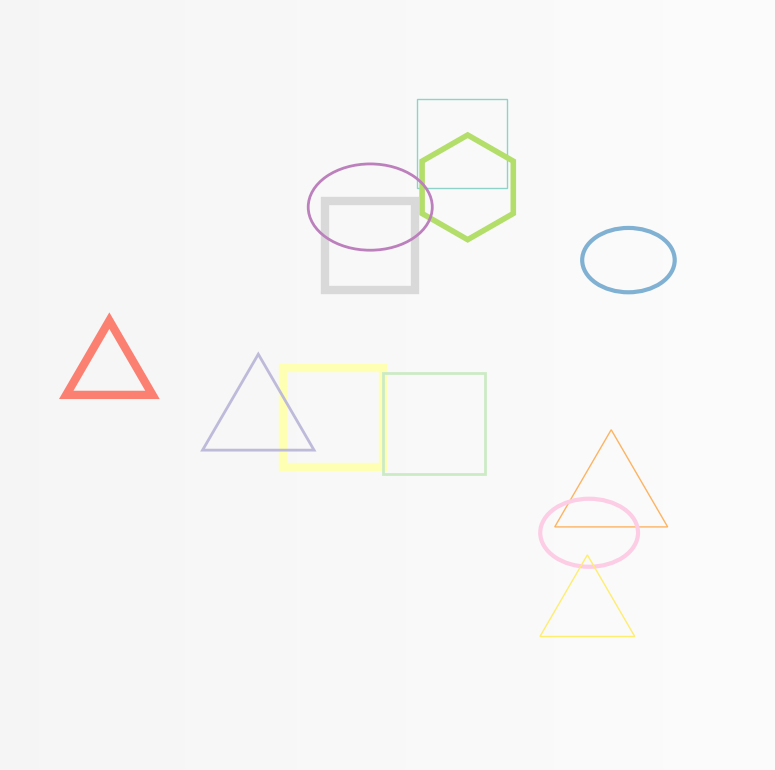[{"shape": "square", "thickness": 0.5, "radius": 0.29, "center": [0.596, 0.813]}, {"shape": "square", "thickness": 3, "radius": 0.32, "center": [0.43, 0.458]}, {"shape": "triangle", "thickness": 1, "radius": 0.42, "center": [0.333, 0.457]}, {"shape": "triangle", "thickness": 3, "radius": 0.32, "center": [0.141, 0.519]}, {"shape": "oval", "thickness": 1.5, "radius": 0.3, "center": [0.811, 0.662]}, {"shape": "triangle", "thickness": 0.5, "radius": 0.42, "center": [0.789, 0.358]}, {"shape": "hexagon", "thickness": 2, "radius": 0.34, "center": [0.603, 0.757]}, {"shape": "oval", "thickness": 1.5, "radius": 0.32, "center": [0.76, 0.308]}, {"shape": "square", "thickness": 3, "radius": 0.29, "center": [0.477, 0.681]}, {"shape": "oval", "thickness": 1, "radius": 0.4, "center": [0.478, 0.731]}, {"shape": "square", "thickness": 1, "radius": 0.33, "center": [0.56, 0.45]}, {"shape": "triangle", "thickness": 0.5, "radius": 0.35, "center": [0.758, 0.209]}]